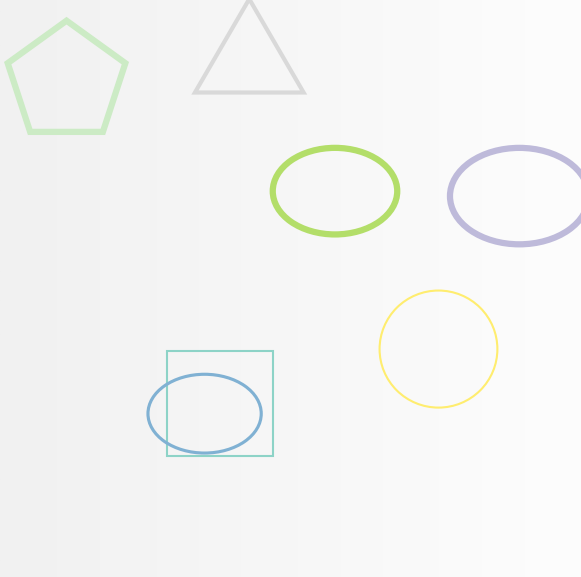[{"shape": "square", "thickness": 1, "radius": 0.45, "center": [0.378, 0.301]}, {"shape": "oval", "thickness": 3, "radius": 0.6, "center": [0.893, 0.66]}, {"shape": "oval", "thickness": 1.5, "radius": 0.49, "center": [0.352, 0.283]}, {"shape": "oval", "thickness": 3, "radius": 0.54, "center": [0.576, 0.668]}, {"shape": "triangle", "thickness": 2, "radius": 0.54, "center": [0.429, 0.893]}, {"shape": "pentagon", "thickness": 3, "radius": 0.53, "center": [0.114, 0.857]}, {"shape": "circle", "thickness": 1, "radius": 0.51, "center": [0.754, 0.395]}]